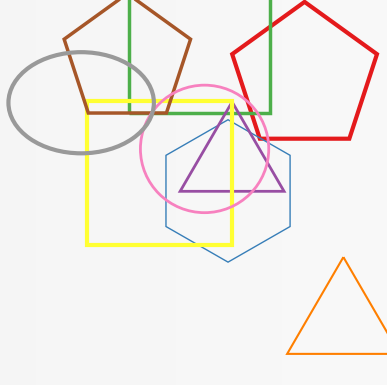[{"shape": "pentagon", "thickness": 3, "radius": 0.98, "center": [0.786, 0.799]}, {"shape": "hexagon", "thickness": 1, "radius": 0.92, "center": [0.588, 0.504]}, {"shape": "square", "thickness": 2.5, "radius": 0.91, "center": [0.514, 0.889]}, {"shape": "triangle", "thickness": 2, "radius": 0.77, "center": [0.599, 0.581]}, {"shape": "triangle", "thickness": 1.5, "radius": 0.84, "center": [0.886, 0.165]}, {"shape": "square", "thickness": 3, "radius": 0.93, "center": [0.411, 0.55]}, {"shape": "pentagon", "thickness": 2.5, "radius": 0.86, "center": [0.329, 0.845]}, {"shape": "circle", "thickness": 2, "radius": 0.83, "center": [0.528, 0.613]}, {"shape": "oval", "thickness": 3, "radius": 0.94, "center": [0.209, 0.733]}]